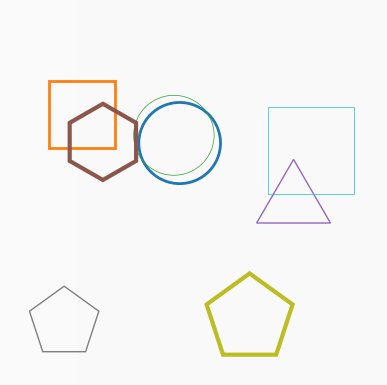[{"shape": "circle", "thickness": 2, "radius": 0.53, "center": [0.464, 0.628]}, {"shape": "square", "thickness": 2, "radius": 0.43, "center": [0.212, 0.703]}, {"shape": "circle", "thickness": 0.5, "radius": 0.52, "center": [0.449, 0.649]}, {"shape": "triangle", "thickness": 1, "radius": 0.55, "center": [0.758, 0.476]}, {"shape": "hexagon", "thickness": 3, "radius": 0.49, "center": [0.266, 0.631]}, {"shape": "pentagon", "thickness": 1, "radius": 0.47, "center": [0.166, 0.163]}, {"shape": "pentagon", "thickness": 3, "radius": 0.58, "center": [0.644, 0.173]}, {"shape": "square", "thickness": 0.5, "radius": 0.56, "center": [0.803, 0.609]}]